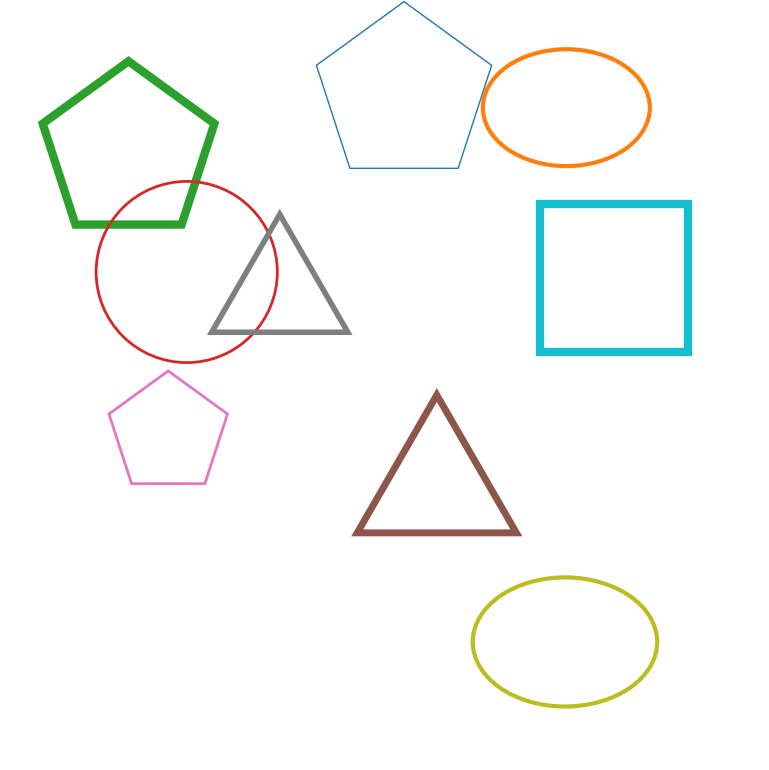[{"shape": "pentagon", "thickness": 0.5, "radius": 0.6, "center": [0.525, 0.878]}, {"shape": "oval", "thickness": 1.5, "radius": 0.54, "center": [0.736, 0.86]}, {"shape": "pentagon", "thickness": 3, "radius": 0.59, "center": [0.167, 0.803]}, {"shape": "circle", "thickness": 1, "radius": 0.59, "center": [0.242, 0.647]}, {"shape": "triangle", "thickness": 2.5, "radius": 0.6, "center": [0.567, 0.368]}, {"shape": "pentagon", "thickness": 1, "radius": 0.4, "center": [0.218, 0.437]}, {"shape": "triangle", "thickness": 2, "radius": 0.51, "center": [0.363, 0.62]}, {"shape": "oval", "thickness": 1.5, "radius": 0.6, "center": [0.734, 0.166]}, {"shape": "square", "thickness": 3, "radius": 0.48, "center": [0.798, 0.639]}]